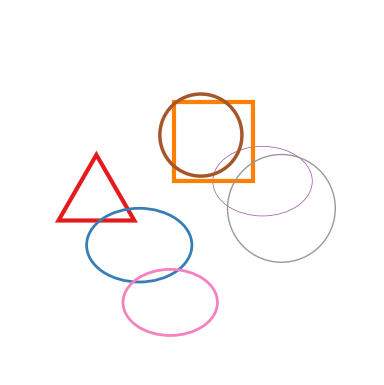[{"shape": "triangle", "thickness": 3, "radius": 0.57, "center": [0.25, 0.484]}, {"shape": "oval", "thickness": 2, "radius": 0.68, "center": [0.362, 0.363]}, {"shape": "oval", "thickness": 0.5, "radius": 0.65, "center": [0.682, 0.529]}, {"shape": "square", "thickness": 3, "radius": 0.52, "center": [0.554, 0.633]}, {"shape": "circle", "thickness": 2.5, "radius": 0.53, "center": [0.522, 0.649]}, {"shape": "oval", "thickness": 2, "radius": 0.61, "center": [0.442, 0.214]}, {"shape": "circle", "thickness": 1, "radius": 0.7, "center": [0.731, 0.459]}]